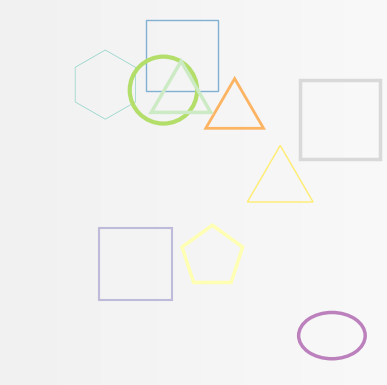[{"shape": "hexagon", "thickness": 0.5, "radius": 0.45, "center": [0.272, 0.78]}, {"shape": "pentagon", "thickness": 2.5, "radius": 0.41, "center": [0.548, 0.333]}, {"shape": "square", "thickness": 1.5, "radius": 0.47, "center": [0.35, 0.315]}, {"shape": "square", "thickness": 1, "radius": 0.47, "center": [0.469, 0.856]}, {"shape": "triangle", "thickness": 2, "radius": 0.43, "center": [0.606, 0.71]}, {"shape": "circle", "thickness": 3, "radius": 0.43, "center": [0.422, 0.766]}, {"shape": "square", "thickness": 2.5, "radius": 0.52, "center": [0.877, 0.69]}, {"shape": "oval", "thickness": 2.5, "radius": 0.43, "center": [0.857, 0.128]}, {"shape": "triangle", "thickness": 2.5, "radius": 0.44, "center": [0.467, 0.752]}, {"shape": "triangle", "thickness": 1, "radius": 0.49, "center": [0.723, 0.524]}]